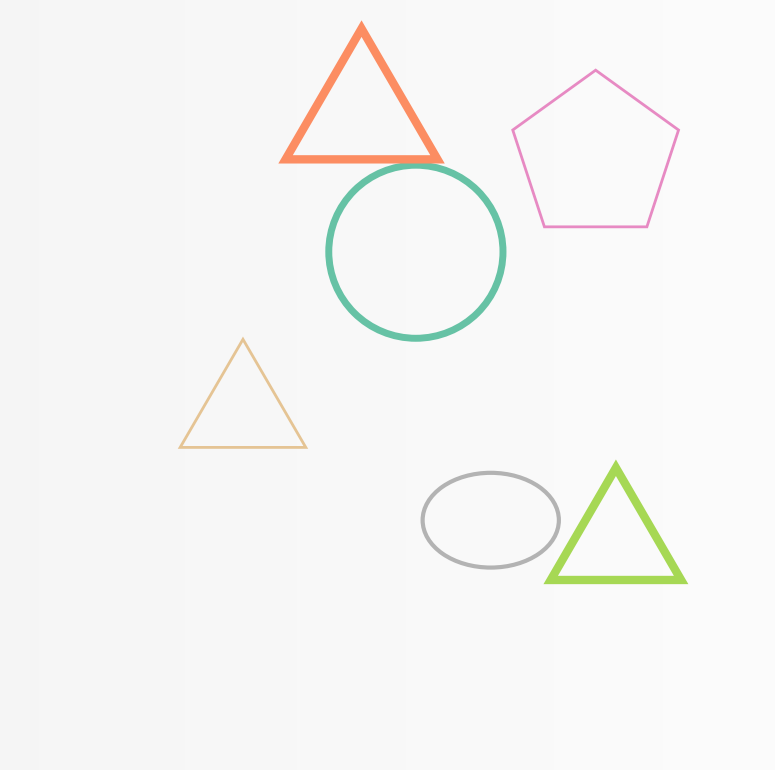[{"shape": "circle", "thickness": 2.5, "radius": 0.56, "center": [0.537, 0.673]}, {"shape": "triangle", "thickness": 3, "radius": 0.57, "center": [0.467, 0.85]}, {"shape": "pentagon", "thickness": 1, "radius": 0.56, "center": [0.769, 0.796]}, {"shape": "triangle", "thickness": 3, "radius": 0.49, "center": [0.795, 0.295]}, {"shape": "triangle", "thickness": 1, "radius": 0.47, "center": [0.314, 0.466]}, {"shape": "oval", "thickness": 1.5, "radius": 0.44, "center": [0.633, 0.324]}]